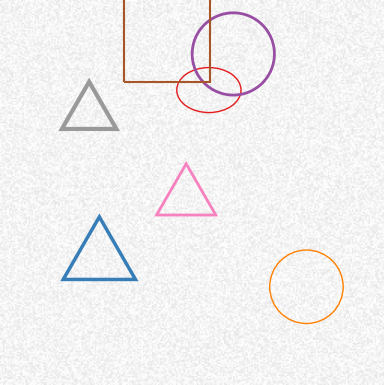[{"shape": "oval", "thickness": 1, "radius": 0.42, "center": [0.543, 0.766]}, {"shape": "triangle", "thickness": 2.5, "radius": 0.54, "center": [0.258, 0.328]}, {"shape": "circle", "thickness": 2, "radius": 0.53, "center": [0.606, 0.86]}, {"shape": "circle", "thickness": 1, "radius": 0.48, "center": [0.796, 0.255]}, {"shape": "square", "thickness": 1.5, "radius": 0.56, "center": [0.435, 0.898]}, {"shape": "triangle", "thickness": 2, "radius": 0.44, "center": [0.484, 0.486]}, {"shape": "triangle", "thickness": 3, "radius": 0.41, "center": [0.232, 0.706]}]